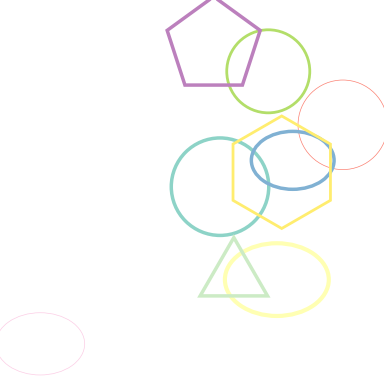[{"shape": "circle", "thickness": 2.5, "radius": 0.63, "center": [0.571, 0.515]}, {"shape": "oval", "thickness": 3, "radius": 0.67, "center": [0.719, 0.274]}, {"shape": "circle", "thickness": 0.5, "radius": 0.58, "center": [0.89, 0.676]}, {"shape": "oval", "thickness": 2.5, "radius": 0.54, "center": [0.76, 0.584]}, {"shape": "circle", "thickness": 2, "radius": 0.54, "center": [0.697, 0.815]}, {"shape": "oval", "thickness": 0.5, "radius": 0.58, "center": [0.104, 0.107]}, {"shape": "pentagon", "thickness": 2.5, "radius": 0.64, "center": [0.555, 0.882]}, {"shape": "triangle", "thickness": 2.5, "radius": 0.5, "center": [0.607, 0.282]}, {"shape": "hexagon", "thickness": 2, "radius": 0.73, "center": [0.732, 0.553]}]